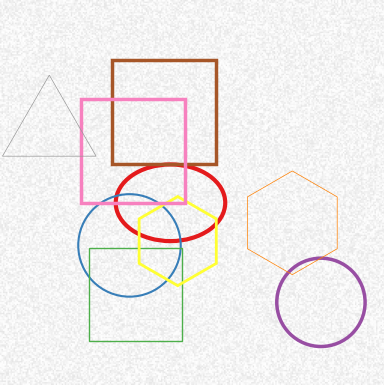[{"shape": "oval", "thickness": 3, "radius": 0.71, "center": [0.443, 0.473]}, {"shape": "circle", "thickness": 1.5, "radius": 0.67, "center": [0.336, 0.363]}, {"shape": "square", "thickness": 1, "radius": 0.6, "center": [0.352, 0.235]}, {"shape": "circle", "thickness": 2.5, "radius": 0.57, "center": [0.834, 0.215]}, {"shape": "hexagon", "thickness": 0.5, "radius": 0.67, "center": [0.759, 0.421]}, {"shape": "hexagon", "thickness": 2, "radius": 0.58, "center": [0.462, 0.374]}, {"shape": "square", "thickness": 2.5, "radius": 0.67, "center": [0.425, 0.708]}, {"shape": "square", "thickness": 2.5, "radius": 0.67, "center": [0.345, 0.608]}, {"shape": "triangle", "thickness": 0.5, "radius": 0.7, "center": [0.128, 0.665]}]